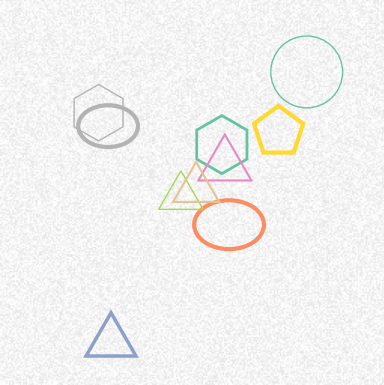[{"shape": "hexagon", "thickness": 2, "radius": 0.38, "center": [0.576, 0.624]}, {"shape": "circle", "thickness": 1, "radius": 0.47, "center": [0.797, 0.813]}, {"shape": "oval", "thickness": 3, "radius": 0.45, "center": [0.595, 0.416]}, {"shape": "triangle", "thickness": 2.5, "radius": 0.37, "center": [0.288, 0.113]}, {"shape": "triangle", "thickness": 1.5, "radius": 0.4, "center": [0.584, 0.571]}, {"shape": "triangle", "thickness": 1, "radius": 0.33, "center": [0.47, 0.49]}, {"shape": "pentagon", "thickness": 3, "radius": 0.34, "center": [0.724, 0.658]}, {"shape": "triangle", "thickness": 1.5, "radius": 0.35, "center": [0.509, 0.51]}, {"shape": "hexagon", "thickness": 1, "radius": 0.37, "center": [0.256, 0.707]}, {"shape": "oval", "thickness": 3, "radius": 0.39, "center": [0.281, 0.672]}]